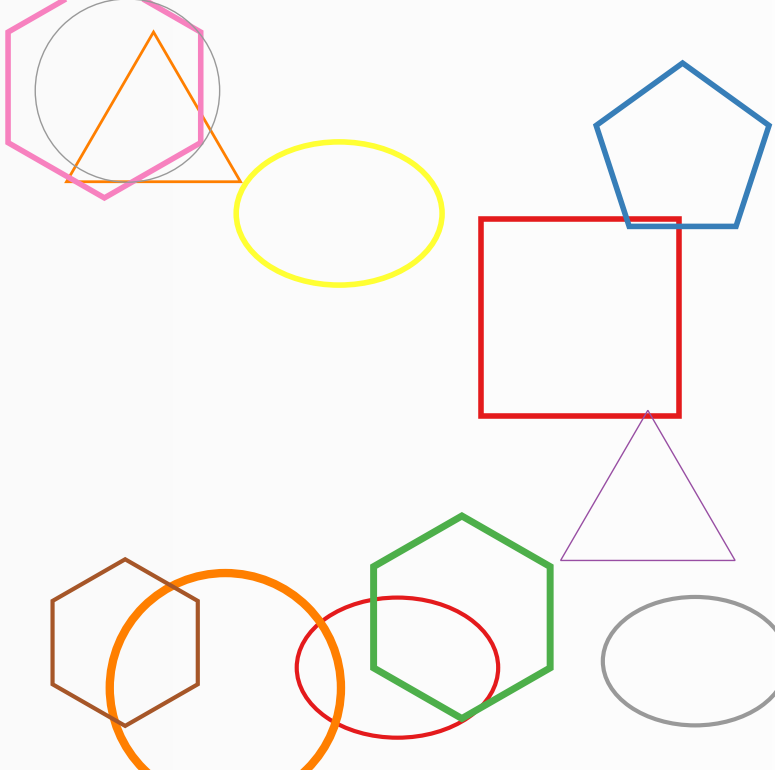[{"shape": "oval", "thickness": 1.5, "radius": 0.65, "center": [0.513, 0.133]}, {"shape": "square", "thickness": 2, "radius": 0.64, "center": [0.749, 0.588]}, {"shape": "pentagon", "thickness": 2, "radius": 0.59, "center": [0.881, 0.801]}, {"shape": "hexagon", "thickness": 2.5, "radius": 0.66, "center": [0.596, 0.198]}, {"shape": "triangle", "thickness": 0.5, "radius": 0.65, "center": [0.836, 0.337]}, {"shape": "triangle", "thickness": 1, "radius": 0.65, "center": [0.198, 0.829]}, {"shape": "circle", "thickness": 3, "radius": 0.75, "center": [0.291, 0.107]}, {"shape": "oval", "thickness": 2, "radius": 0.66, "center": [0.438, 0.723]}, {"shape": "hexagon", "thickness": 1.5, "radius": 0.54, "center": [0.162, 0.165]}, {"shape": "hexagon", "thickness": 2, "radius": 0.72, "center": [0.135, 0.887]}, {"shape": "oval", "thickness": 1.5, "radius": 0.6, "center": [0.897, 0.141]}, {"shape": "circle", "thickness": 0.5, "radius": 0.59, "center": [0.164, 0.882]}]